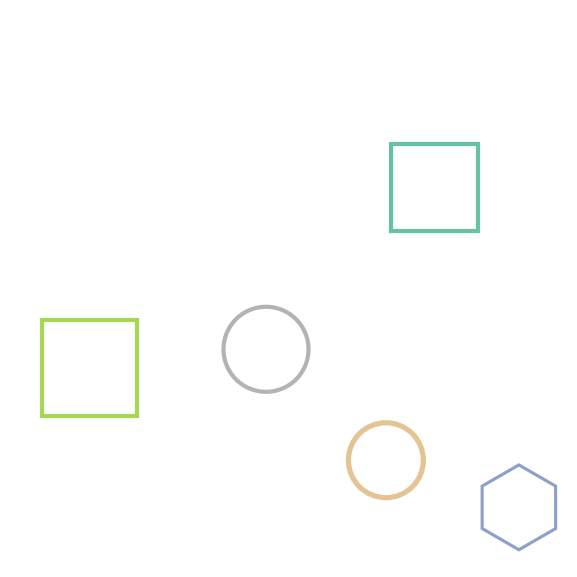[{"shape": "square", "thickness": 2, "radius": 0.38, "center": [0.752, 0.674]}, {"shape": "hexagon", "thickness": 1.5, "radius": 0.37, "center": [0.898, 0.121]}, {"shape": "square", "thickness": 2, "radius": 0.41, "center": [0.155, 0.362]}, {"shape": "circle", "thickness": 2.5, "radius": 0.32, "center": [0.668, 0.202]}, {"shape": "circle", "thickness": 2, "radius": 0.37, "center": [0.461, 0.394]}]